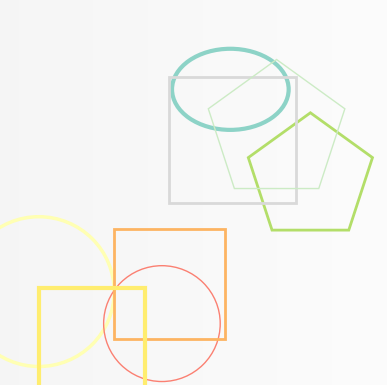[{"shape": "oval", "thickness": 3, "radius": 0.75, "center": [0.594, 0.768]}, {"shape": "circle", "thickness": 2.5, "radius": 0.97, "center": [0.1, 0.243]}, {"shape": "circle", "thickness": 1, "radius": 0.75, "center": [0.418, 0.159]}, {"shape": "square", "thickness": 2, "radius": 0.71, "center": [0.437, 0.262]}, {"shape": "pentagon", "thickness": 2, "radius": 0.84, "center": [0.801, 0.539]}, {"shape": "square", "thickness": 2, "radius": 0.82, "center": [0.6, 0.636]}, {"shape": "pentagon", "thickness": 1, "radius": 0.93, "center": [0.714, 0.66]}, {"shape": "square", "thickness": 3, "radius": 0.68, "center": [0.237, 0.115]}]